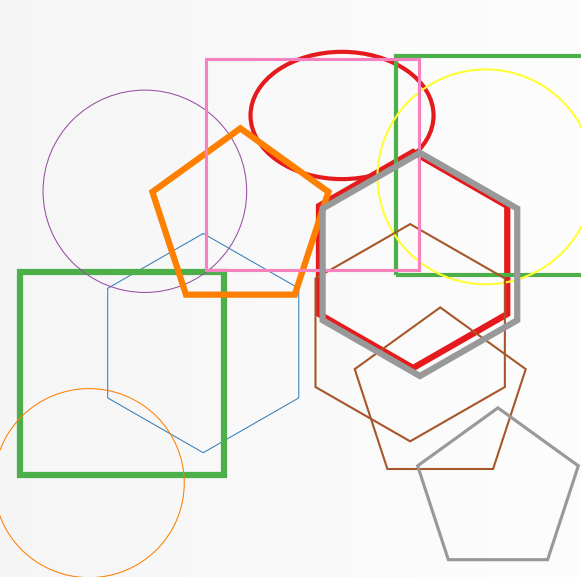[{"shape": "oval", "thickness": 2, "radius": 0.79, "center": [0.588, 0.799]}, {"shape": "hexagon", "thickness": 3, "radius": 0.94, "center": [0.711, 0.549]}, {"shape": "hexagon", "thickness": 0.5, "radius": 0.95, "center": [0.35, 0.405]}, {"shape": "square", "thickness": 3, "radius": 0.88, "center": [0.21, 0.352]}, {"shape": "square", "thickness": 2, "radius": 0.95, "center": [0.87, 0.712]}, {"shape": "circle", "thickness": 0.5, "radius": 0.88, "center": [0.249, 0.668]}, {"shape": "circle", "thickness": 0.5, "radius": 0.82, "center": [0.153, 0.163]}, {"shape": "pentagon", "thickness": 3, "radius": 0.8, "center": [0.414, 0.618]}, {"shape": "circle", "thickness": 1, "radius": 0.93, "center": [0.836, 0.693]}, {"shape": "pentagon", "thickness": 1, "radius": 0.77, "center": [0.757, 0.312]}, {"shape": "hexagon", "thickness": 1, "radius": 0.94, "center": [0.706, 0.423]}, {"shape": "square", "thickness": 1.5, "radius": 0.92, "center": [0.538, 0.714]}, {"shape": "hexagon", "thickness": 3, "radius": 0.97, "center": [0.722, 0.541]}, {"shape": "pentagon", "thickness": 1.5, "radius": 0.73, "center": [0.857, 0.148]}]